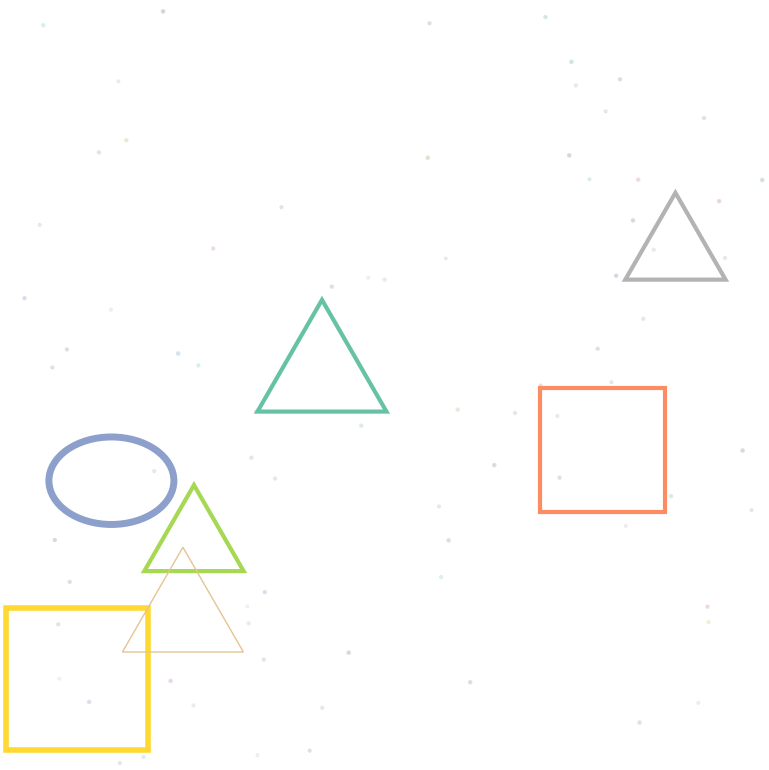[{"shape": "triangle", "thickness": 1.5, "radius": 0.48, "center": [0.418, 0.514]}, {"shape": "square", "thickness": 1.5, "radius": 0.41, "center": [0.782, 0.416]}, {"shape": "oval", "thickness": 2.5, "radius": 0.41, "center": [0.145, 0.376]}, {"shape": "triangle", "thickness": 1.5, "radius": 0.37, "center": [0.252, 0.296]}, {"shape": "square", "thickness": 2, "radius": 0.46, "center": [0.1, 0.118]}, {"shape": "triangle", "thickness": 0.5, "radius": 0.45, "center": [0.238, 0.199]}, {"shape": "triangle", "thickness": 1.5, "radius": 0.38, "center": [0.877, 0.674]}]